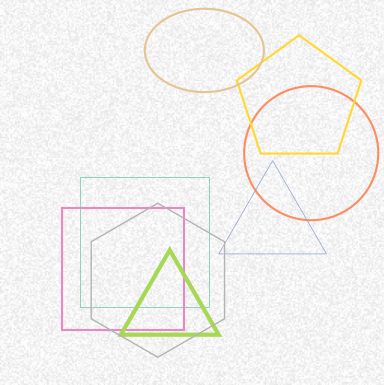[{"shape": "square", "thickness": 0.5, "radius": 0.84, "center": [0.376, 0.371]}, {"shape": "circle", "thickness": 1.5, "radius": 0.87, "center": [0.808, 0.602]}, {"shape": "triangle", "thickness": 0.5, "radius": 0.81, "center": [0.708, 0.421]}, {"shape": "square", "thickness": 1.5, "radius": 0.79, "center": [0.319, 0.302]}, {"shape": "triangle", "thickness": 3, "radius": 0.73, "center": [0.441, 0.204]}, {"shape": "pentagon", "thickness": 1.5, "radius": 0.85, "center": [0.777, 0.739]}, {"shape": "oval", "thickness": 1.5, "radius": 0.77, "center": [0.531, 0.869]}, {"shape": "hexagon", "thickness": 1, "radius": 1.0, "center": [0.41, 0.272]}]